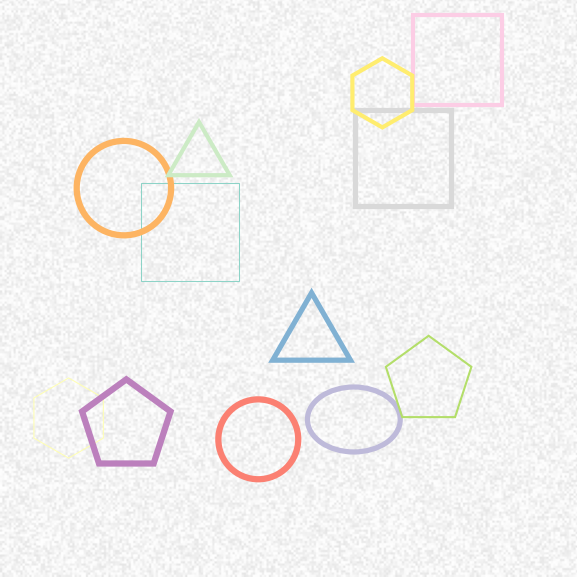[{"shape": "square", "thickness": 0.5, "radius": 0.43, "center": [0.329, 0.597]}, {"shape": "hexagon", "thickness": 0.5, "radius": 0.35, "center": [0.119, 0.275]}, {"shape": "oval", "thickness": 2.5, "radius": 0.4, "center": [0.613, 0.273]}, {"shape": "circle", "thickness": 3, "radius": 0.35, "center": [0.447, 0.238]}, {"shape": "triangle", "thickness": 2.5, "radius": 0.39, "center": [0.54, 0.414]}, {"shape": "circle", "thickness": 3, "radius": 0.41, "center": [0.215, 0.673]}, {"shape": "pentagon", "thickness": 1, "radius": 0.39, "center": [0.742, 0.34]}, {"shape": "square", "thickness": 2, "radius": 0.39, "center": [0.792, 0.895]}, {"shape": "square", "thickness": 2.5, "radius": 0.41, "center": [0.698, 0.726]}, {"shape": "pentagon", "thickness": 3, "radius": 0.4, "center": [0.219, 0.262]}, {"shape": "triangle", "thickness": 2, "radius": 0.31, "center": [0.345, 0.726]}, {"shape": "hexagon", "thickness": 2, "radius": 0.3, "center": [0.662, 0.838]}]